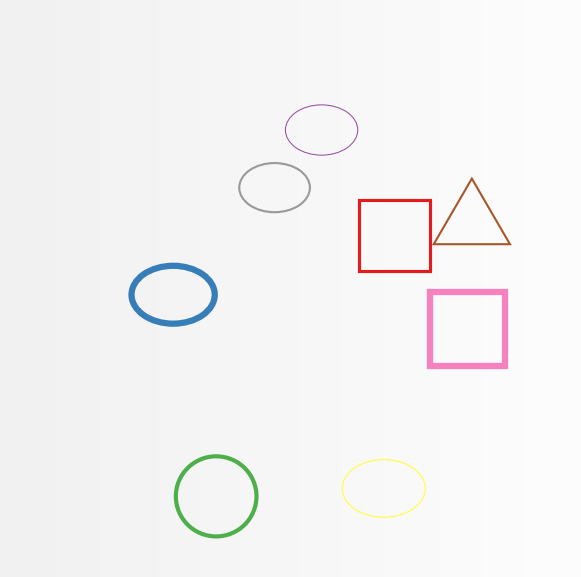[{"shape": "square", "thickness": 1.5, "radius": 0.31, "center": [0.679, 0.591]}, {"shape": "oval", "thickness": 3, "radius": 0.36, "center": [0.298, 0.489]}, {"shape": "circle", "thickness": 2, "radius": 0.35, "center": [0.372, 0.14]}, {"shape": "oval", "thickness": 0.5, "radius": 0.31, "center": [0.553, 0.774]}, {"shape": "oval", "thickness": 0.5, "radius": 0.36, "center": [0.66, 0.153]}, {"shape": "triangle", "thickness": 1, "radius": 0.38, "center": [0.812, 0.614]}, {"shape": "square", "thickness": 3, "radius": 0.32, "center": [0.805, 0.429]}, {"shape": "oval", "thickness": 1, "radius": 0.3, "center": [0.472, 0.674]}]